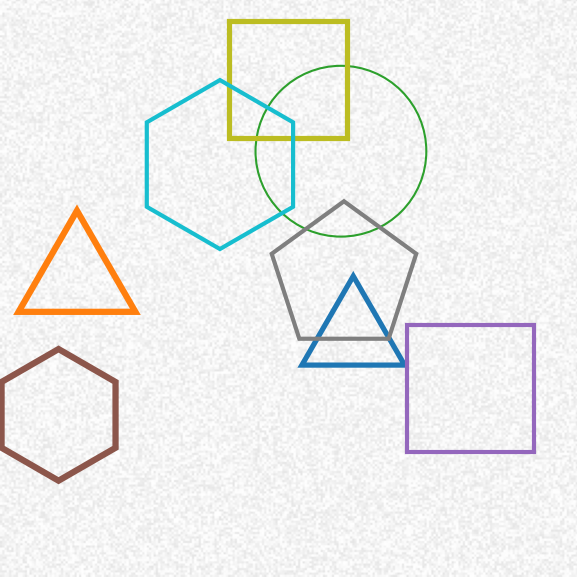[{"shape": "triangle", "thickness": 2.5, "radius": 0.51, "center": [0.612, 0.418]}, {"shape": "triangle", "thickness": 3, "radius": 0.58, "center": [0.133, 0.518]}, {"shape": "circle", "thickness": 1, "radius": 0.74, "center": [0.59, 0.737]}, {"shape": "square", "thickness": 2, "radius": 0.55, "center": [0.814, 0.327]}, {"shape": "hexagon", "thickness": 3, "radius": 0.57, "center": [0.101, 0.281]}, {"shape": "pentagon", "thickness": 2, "radius": 0.66, "center": [0.596, 0.519]}, {"shape": "square", "thickness": 2.5, "radius": 0.51, "center": [0.499, 0.861]}, {"shape": "hexagon", "thickness": 2, "radius": 0.73, "center": [0.381, 0.714]}]